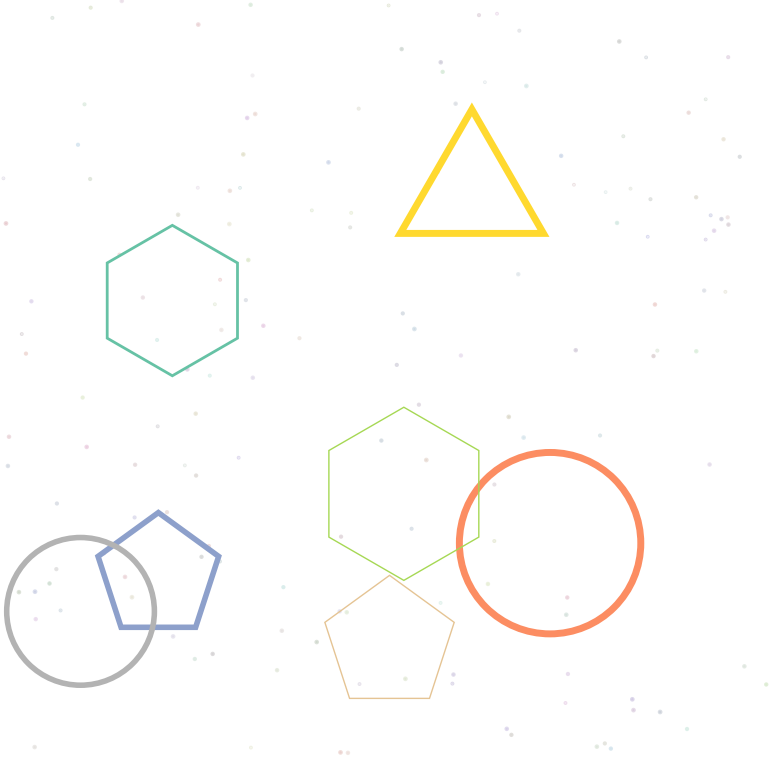[{"shape": "hexagon", "thickness": 1, "radius": 0.49, "center": [0.224, 0.61]}, {"shape": "circle", "thickness": 2.5, "radius": 0.59, "center": [0.714, 0.295]}, {"shape": "pentagon", "thickness": 2, "radius": 0.41, "center": [0.206, 0.252]}, {"shape": "hexagon", "thickness": 0.5, "radius": 0.56, "center": [0.524, 0.359]}, {"shape": "triangle", "thickness": 2.5, "radius": 0.54, "center": [0.613, 0.751]}, {"shape": "pentagon", "thickness": 0.5, "radius": 0.44, "center": [0.506, 0.164]}, {"shape": "circle", "thickness": 2, "radius": 0.48, "center": [0.105, 0.206]}]